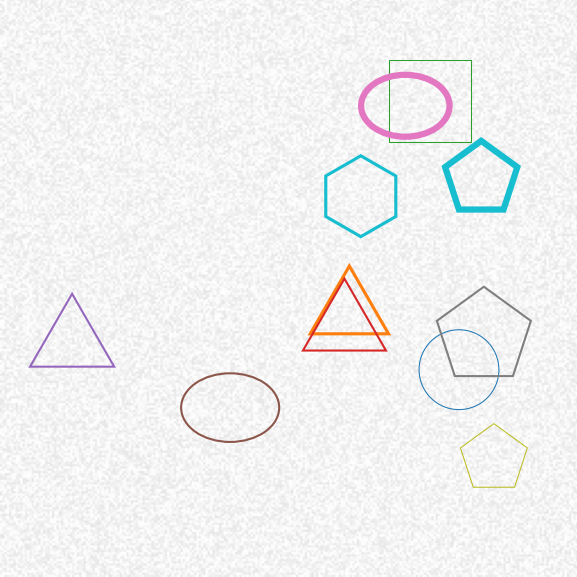[{"shape": "circle", "thickness": 0.5, "radius": 0.35, "center": [0.795, 0.359]}, {"shape": "triangle", "thickness": 1.5, "radius": 0.39, "center": [0.605, 0.46]}, {"shape": "square", "thickness": 0.5, "radius": 0.35, "center": [0.745, 0.825]}, {"shape": "triangle", "thickness": 1, "radius": 0.41, "center": [0.596, 0.434]}, {"shape": "triangle", "thickness": 1, "radius": 0.42, "center": [0.125, 0.406]}, {"shape": "oval", "thickness": 1, "radius": 0.42, "center": [0.399, 0.293]}, {"shape": "oval", "thickness": 3, "radius": 0.38, "center": [0.702, 0.816]}, {"shape": "pentagon", "thickness": 1, "radius": 0.43, "center": [0.838, 0.417]}, {"shape": "pentagon", "thickness": 0.5, "radius": 0.3, "center": [0.855, 0.205]}, {"shape": "hexagon", "thickness": 1.5, "radius": 0.35, "center": [0.625, 0.659]}, {"shape": "pentagon", "thickness": 3, "radius": 0.33, "center": [0.833, 0.689]}]